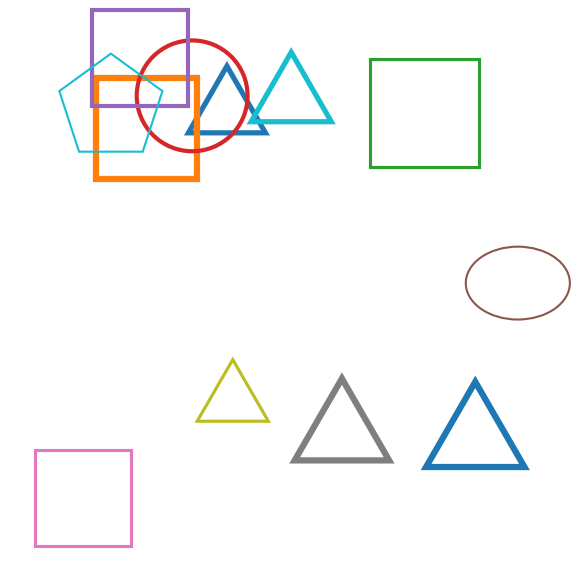[{"shape": "triangle", "thickness": 2.5, "radius": 0.39, "center": [0.393, 0.808]}, {"shape": "triangle", "thickness": 3, "radius": 0.49, "center": [0.823, 0.24]}, {"shape": "square", "thickness": 3, "radius": 0.44, "center": [0.253, 0.777]}, {"shape": "square", "thickness": 1.5, "radius": 0.47, "center": [0.735, 0.803]}, {"shape": "circle", "thickness": 2, "radius": 0.48, "center": [0.333, 0.833]}, {"shape": "square", "thickness": 2, "radius": 0.41, "center": [0.243, 0.898]}, {"shape": "oval", "thickness": 1, "radius": 0.45, "center": [0.897, 0.509]}, {"shape": "square", "thickness": 1.5, "radius": 0.42, "center": [0.143, 0.137]}, {"shape": "triangle", "thickness": 3, "radius": 0.47, "center": [0.592, 0.249]}, {"shape": "triangle", "thickness": 1.5, "radius": 0.36, "center": [0.403, 0.305]}, {"shape": "triangle", "thickness": 2.5, "radius": 0.4, "center": [0.504, 0.828]}, {"shape": "pentagon", "thickness": 1, "radius": 0.47, "center": [0.192, 0.812]}]